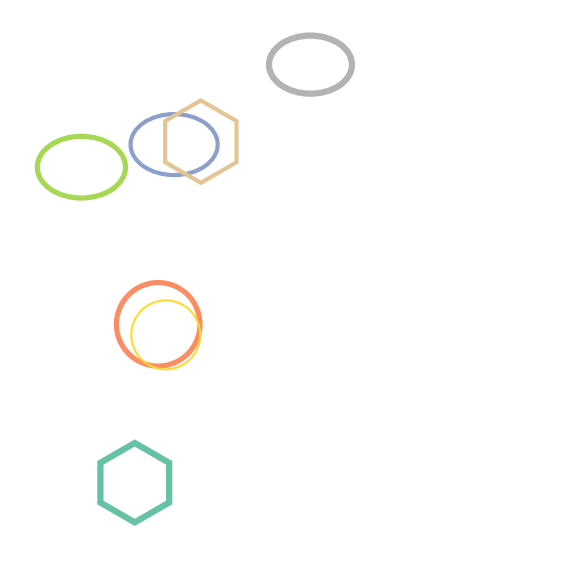[{"shape": "hexagon", "thickness": 3, "radius": 0.34, "center": [0.233, 0.163]}, {"shape": "circle", "thickness": 2.5, "radius": 0.36, "center": [0.274, 0.438]}, {"shape": "oval", "thickness": 2, "radius": 0.38, "center": [0.301, 0.749]}, {"shape": "oval", "thickness": 2.5, "radius": 0.38, "center": [0.141, 0.71]}, {"shape": "circle", "thickness": 1, "radius": 0.3, "center": [0.287, 0.419]}, {"shape": "hexagon", "thickness": 2, "radius": 0.36, "center": [0.348, 0.754]}, {"shape": "oval", "thickness": 3, "radius": 0.36, "center": [0.538, 0.887]}]